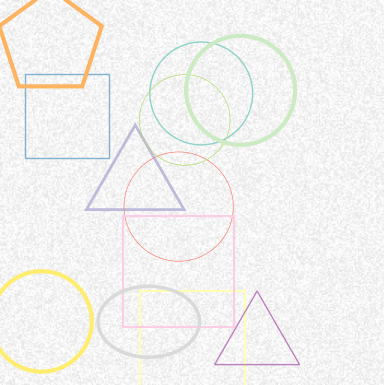[{"shape": "circle", "thickness": 1, "radius": 0.67, "center": [0.523, 0.757]}, {"shape": "square", "thickness": 1.5, "radius": 0.68, "center": [0.499, 0.108]}, {"shape": "triangle", "thickness": 2, "radius": 0.73, "center": [0.351, 0.529]}, {"shape": "circle", "thickness": 0.5, "radius": 0.71, "center": [0.464, 0.463]}, {"shape": "square", "thickness": 1, "radius": 0.55, "center": [0.173, 0.698]}, {"shape": "pentagon", "thickness": 3, "radius": 0.7, "center": [0.131, 0.889]}, {"shape": "circle", "thickness": 0.5, "radius": 0.59, "center": [0.48, 0.688]}, {"shape": "square", "thickness": 1.5, "radius": 0.72, "center": [0.464, 0.294]}, {"shape": "oval", "thickness": 2.5, "radius": 0.66, "center": [0.386, 0.164]}, {"shape": "triangle", "thickness": 1, "radius": 0.64, "center": [0.668, 0.117]}, {"shape": "circle", "thickness": 3, "radius": 0.71, "center": [0.625, 0.765]}, {"shape": "circle", "thickness": 3, "radius": 0.65, "center": [0.108, 0.165]}]